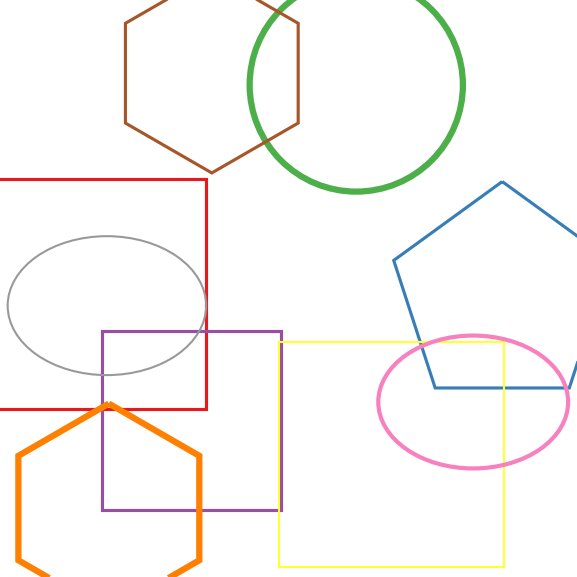[{"shape": "square", "thickness": 1.5, "radius": 1.0, "center": [0.157, 0.49]}, {"shape": "pentagon", "thickness": 1.5, "radius": 0.99, "center": [0.87, 0.487]}, {"shape": "circle", "thickness": 3, "radius": 0.92, "center": [0.617, 0.852]}, {"shape": "square", "thickness": 1.5, "radius": 0.77, "center": [0.332, 0.271]}, {"shape": "hexagon", "thickness": 3, "radius": 0.9, "center": [0.188, 0.119]}, {"shape": "square", "thickness": 1, "radius": 0.97, "center": [0.678, 0.212]}, {"shape": "hexagon", "thickness": 1.5, "radius": 0.86, "center": [0.367, 0.872]}, {"shape": "oval", "thickness": 2, "radius": 0.82, "center": [0.819, 0.303]}, {"shape": "oval", "thickness": 1, "radius": 0.86, "center": [0.185, 0.47]}]